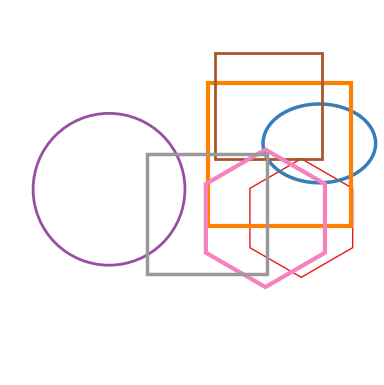[{"shape": "hexagon", "thickness": 1, "radius": 0.77, "center": [0.783, 0.434]}, {"shape": "oval", "thickness": 2.5, "radius": 0.73, "center": [0.829, 0.628]}, {"shape": "circle", "thickness": 2, "radius": 0.99, "center": [0.283, 0.508]}, {"shape": "square", "thickness": 3, "radius": 0.93, "center": [0.726, 0.598]}, {"shape": "square", "thickness": 2, "radius": 0.69, "center": [0.698, 0.724]}, {"shape": "hexagon", "thickness": 3, "radius": 0.89, "center": [0.689, 0.433]}, {"shape": "square", "thickness": 2.5, "radius": 0.78, "center": [0.537, 0.445]}]